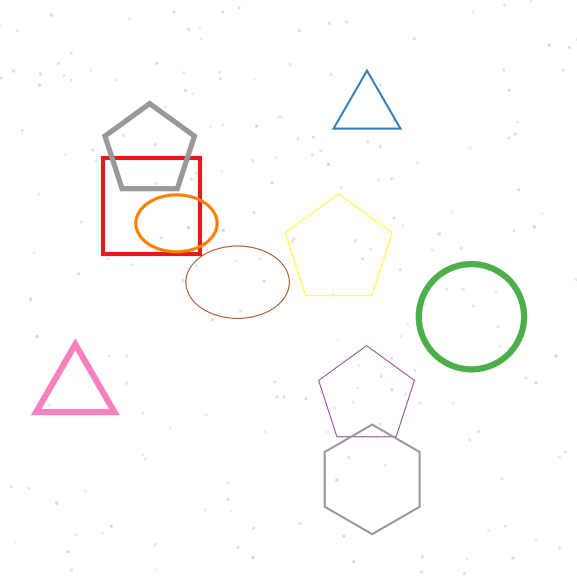[{"shape": "square", "thickness": 2, "radius": 0.42, "center": [0.262, 0.643]}, {"shape": "triangle", "thickness": 1, "radius": 0.33, "center": [0.635, 0.81]}, {"shape": "circle", "thickness": 3, "radius": 0.46, "center": [0.816, 0.451]}, {"shape": "pentagon", "thickness": 0.5, "radius": 0.44, "center": [0.635, 0.313]}, {"shape": "oval", "thickness": 1.5, "radius": 0.35, "center": [0.306, 0.612]}, {"shape": "pentagon", "thickness": 0.5, "radius": 0.49, "center": [0.586, 0.566]}, {"shape": "oval", "thickness": 0.5, "radius": 0.45, "center": [0.411, 0.51]}, {"shape": "triangle", "thickness": 3, "radius": 0.39, "center": [0.13, 0.325]}, {"shape": "hexagon", "thickness": 1, "radius": 0.47, "center": [0.644, 0.169]}, {"shape": "pentagon", "thickness": 2.5, "radius": 0.41, "center": [0.259, 0.738]}]